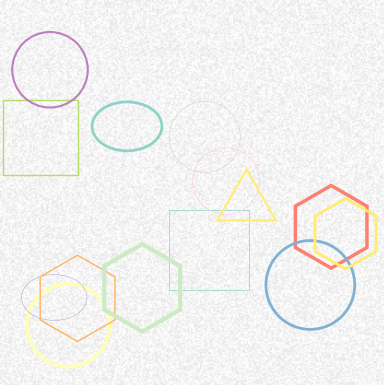[{"shape": "oval", "thickness": 2, "radius": 0.45, "center": [0.33, 0.672]}, {"shape": "square", "thickness": 0.5, "radius": 0.52, "center": [0.542, 0.351]}, {"shape": "circle", "thickness": 2.5, "radius": 0.54, "center": [0.177, 0.155]}, {"shape": "oval", "thickness": 0.5, "radius": 0.43, "center": [0.141, 0.227]}, {"shape": "hexagon", "thickness": 2.5, "radius": 0.54, "center": [0.86, 0.411]}, {"shape": "circle", "thickness": 2, "radius": 0.58, "center": [0.806, 0.26]}, {"shape": "hexagon", "thickness": 1, "radius": 0.56, "center": [0.201, 0.225]}, {"shape": "square", "thickness": 1, "radius": 0.49, "center": [0.105, 0.643]}, {"shape": "circle", "thickness": 0.5, "radius": 0.43, "center": [0.587, 0.53]}, {"shape": "circle", "thickness": 0.5, "radius": 0.46, "center": [0.532, 0.644]}, {"shape": "circle", "thickness": 1.5, "radius": 0.49, "center": [0.13, 0.819]}, {"shape": "hexagon", "thickness": 3, "radius": 0.57, "center": [0.369, 0.252]}, {"shape": "hexagon", "thickness": 2, "radius": 0.46, "center": [0.898, 0.393]}, {"shape": "triangle", "thickness": 1.5, "radius": 0.44, "center": [0.641, 0.472]}]